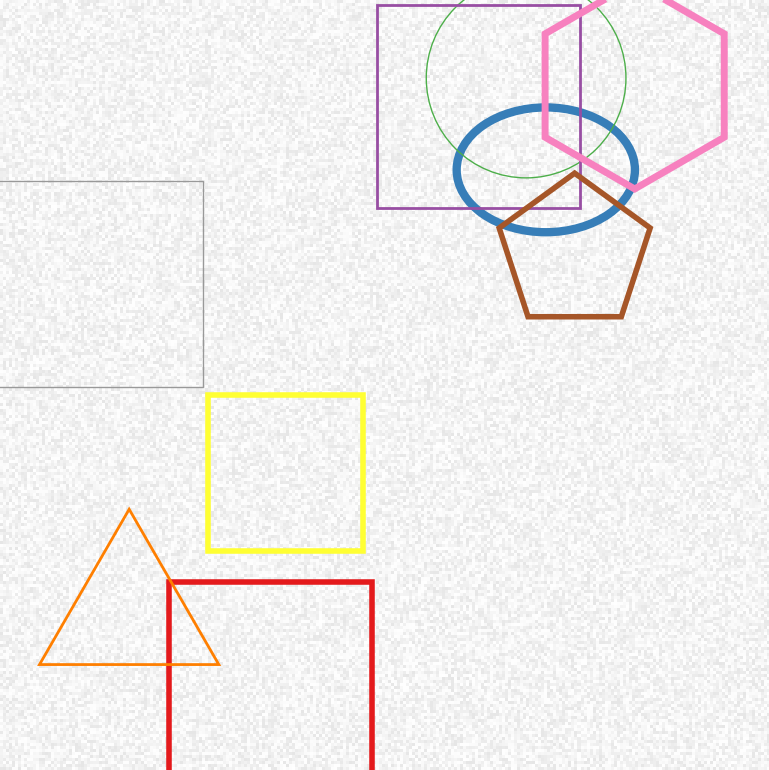[{"shape": "square", "thickness": 2, "radius": 0.66, "center": [0.351, 0.113]}, {"shape": "oval", "thickness": 3, "radius": 0.58, "center": [0.709, 0.779]}, {"shape": "circle", "thickness": 0.5, "radius": 0.65, "center": [0.683, 0.899]}, {"shape": "square", "thickness": 1, "radius": 0.66, "center": [0.621, 0.862]}, {"shape": "triangle", "thickness": 1, "radius": 0.67, "center": [0.168, 0.204]}, {"shape": "square", "thickness": 2, "radius": 0.5, "center": [0.371, 0.386]}, {"shape": "pentagon", "thickness": 2, "radius": 0.52, "center": [0.746, 0.672]}, {"shape": "hexagon", "thickness": 2.5, "radius": 0.67, "center": [0.824, 0.889]}, {"shape": "square", "thickness": 0.5, "radius": 0.67, "center": [0.13, 0.631]}]